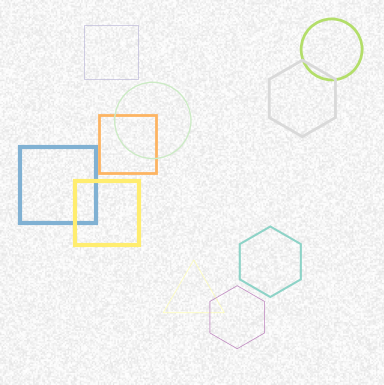[{"shape": "hexagon", "thickness": 1.5, "radius": 0.46, "center": [0.702, 0.32]}, {"shape": "triangle", "thickness": 0.5, "radius": 0.46, "center": [0.503, 0.233]}, {"shape": "square", "thickness": 0.5, "radius": 0.35, "center": [0.289, 0.865]}, {"shape": "square", "thickness": 3, "radius": 0.5, "center": [0.151, 0.519]}, {"shape": "square", "thickness": 2, "radius": 0.37, "center": [0.331, 0.626]}, {"shape": "circle", "thickness": 2, "radius": 0.4, "center": [0.861, 0.872]}, {"shape": "hexagon", "thickness": 2, "radius": 0.5, "center": [0.785, 0.744]}, {"shape": "hexagon", "thickness": 0.5, "radius": 0.41, "center": [0.616, 0.176]}, {"shape": "circle", "thickness": 1, "radius": 0.5, "center": [0.397, 0.687]}, {"shape": "square", "thickness": 3, "radius": 0.42, "center": [0.277, 0.447]}]